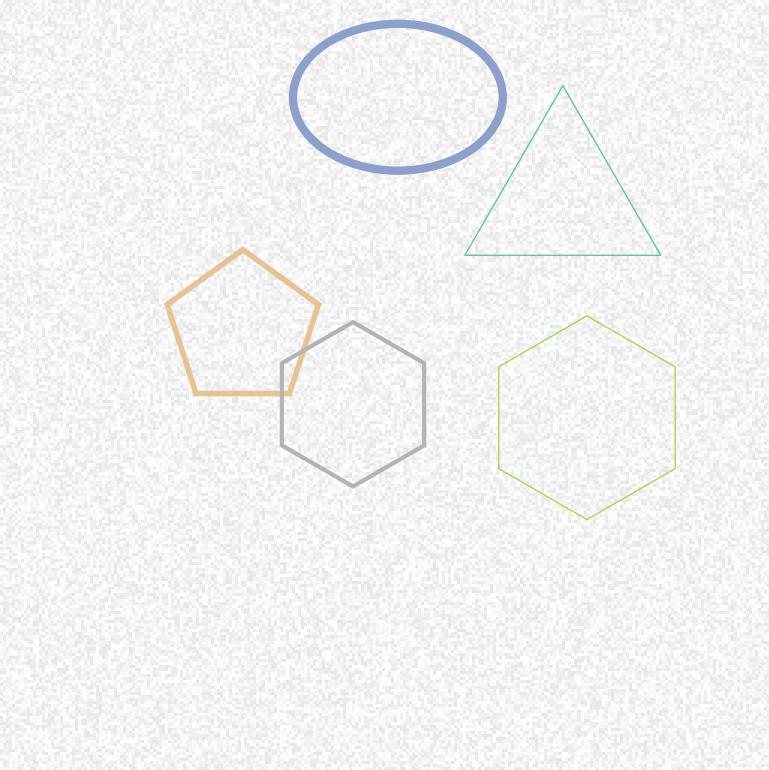[{"shape": "triangle", "thickness": 0.5, "radius": 0.73, "center": [0.731, 0.742]}, {"shape": "oval", "thickness": 3, "radius": 0.68, "center": [0.517, 0.874]}, {"shape": "hexagon", "thickness": 0.5, "radius": 0.66, "center": [0.762, 0.458]}, {"shape": "pentagon", "thickness": 2, "radius": 0.52, "center": [0.315, 0.572]}, {"shape": "hexagon", "thickness": 1.5, "radius": 0.53, "center": [0.458, 0.475]}]